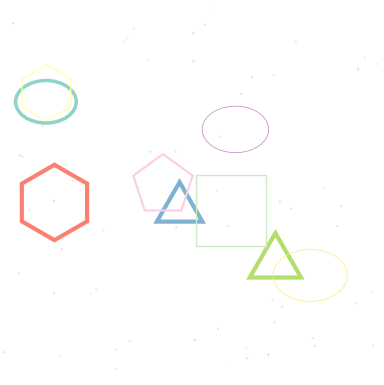[{"shape": "oval", "thickness": 2.5, "radius": 0.39, "center": [0.119, 0.736]}, {"shape": "hexagon", "thickness": 1, "radius": 0.36, "center": [0.121, 0.759]}, {"shape": "hexagon", "thickness": 3, "radius": 0.49, "center": [0.141, 0.474]}, {"shape": "triangle", "thickness": 3, "radius": 0.34, "center": [0.467, 0.458]}, {"shape": "triangle", "thickness": 3, "radius": 0.38, "center": [0.715, 0.318]}, {"shape": "pentagon", "thickness": 1.5, "radius": 0.4, "center": [0.423, 0.519]}, {"shape": "oval", "thickness": 0.5, "radius": 0.43, "center": [0.611, 0.664]}, {"shape": "square", "thickness": 1, "radius": 0.46, "center": [0.6, 0.453]}, {"shape": "oval", "thickness": 0.5, "radius": 0.48, "center": [0.806, 0.284]}]